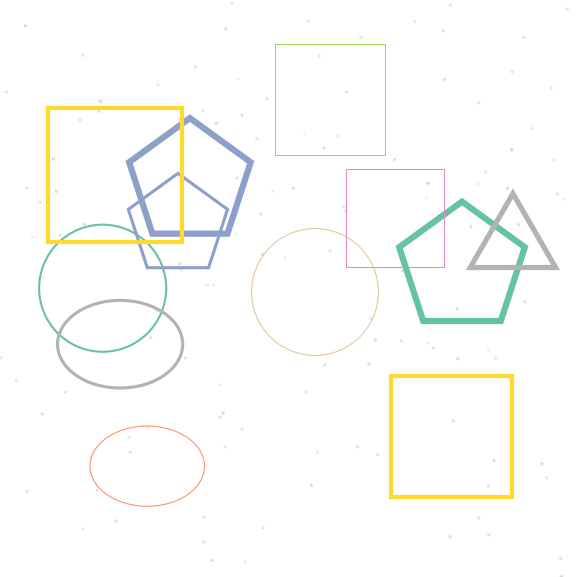[{"shape": "pentagon", "thickness": 3, "radius": 0.57, "center": [0.8, 0.536]}, {"shape": "circle", "thickness": 1, "radius": 0.55, "center": [0.178, 0.5]}, {"shape": "oval", "thickness": 0.5, "radius": 0.5, "center": [0.255, 0.192]}, {"shape": "pentagon", "thickness": 1.5, "radius": 0.45, "center": [0.308, 0.609]}, {"shape": "pentagon", "thickness": 3, "radius": 0.55, "center": [0.329, 0.684]}, {"shape": "square", "thickness": 0.5, "radius": 0.42, "center": [0.684, 0.621]}, {"shape": "square", "thickness": 0.5, "radius": 0.48, "center": [0.571, 0.827]}, {"shape": "square", "thickness": 2, "radius": 0.53, "center": [0.782, 0.243]}, {"shape": "square", "thickness": 2, "radius": 0.58, "center": [0.199, 0.696]}, {"shape": "circle", "thickness": 0.5, "radius": 0.55, "center": [0.545, 0.493]}, {"shape": "oval", "thickness": 1.5, "radius": 0.54, "center": [0.208, 0.403]}, {"shape": "triangle", "thickness": 2.5, "radius": 0.43, "center": [0.888, 0.579]}]